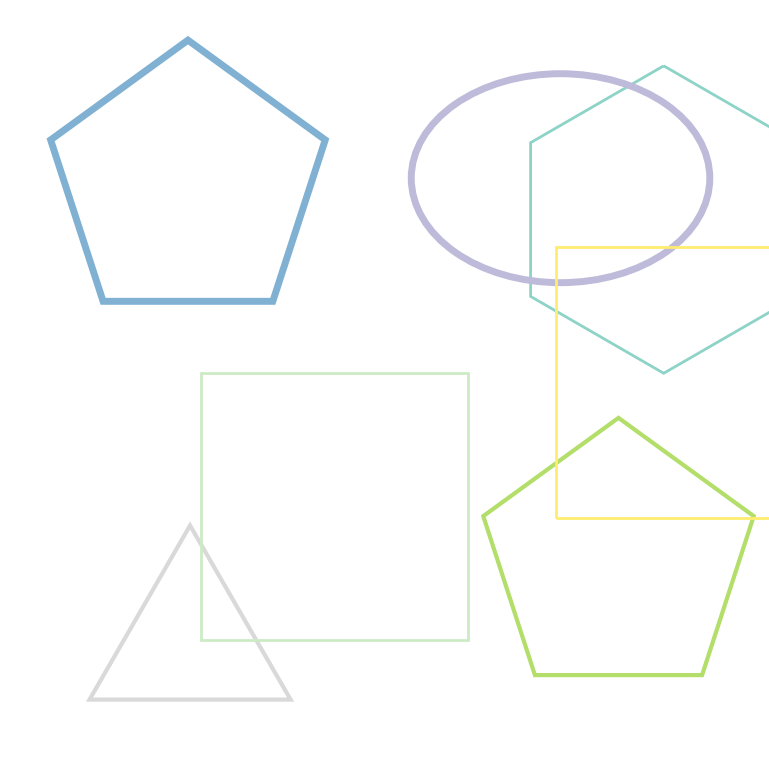[{"shape": "hexagon", "thickness": 1, "radius": 1.0, "center": [0.862, 0.715]}, {"shape": "oval", "thickness": 2.5, "radius": 0.97, "center": [0.728, 0.769]}, {"shape": "pentagon", "thickness": 2.5, "radius": 0.94, "center": [0.244, 0.76]}, {"shape": "pentagon", "thickness": 1.5, "radius": 0.92, "center": [0.803, 0.273]}, {"shape": "triangle", "thickness": 1.5, "radius": 0.75, "center": [0.247, 0.167]}, {"shape": "square", "thickness": 1, "radius": 0.87, "center": [0.434, 0.342]}, {"shape": "square", "thickness": 1, "radius": 0.88, "center": [0.899, 0.503]}]